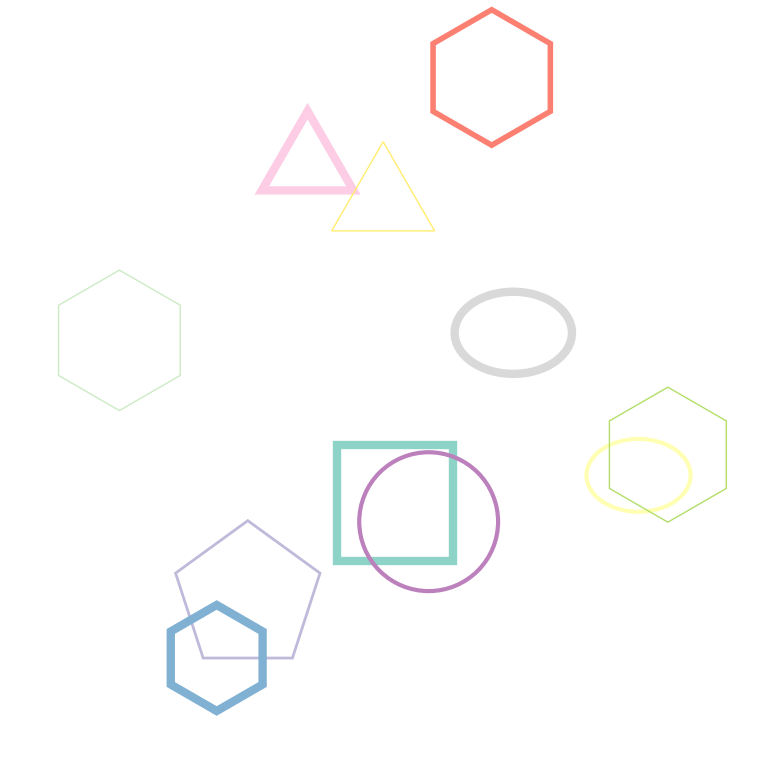[{"shape": "square", "thickness": 3, "radius": 0.38, "center": [0.513, 0.347]}, {"shape": "oval", "thickness": 1.5, "radius": 0.34, "center": [0.829, 0.383]}, {"shape": "pentagon", "thickness": 1, "radius": 0.49, "center": [0.322, 0.225]}, {"shape": "hexagon", "thickness": 2, "radius": 0.44, "center": [0.639, 0.899]}, {"shape": "hexagon", "thickness": 3, "radius": 0.34, "center": [0.281, 0.145]}, {"shape": "hexagon", "thickness": 0.5, "radius": 0.44, "center": [0.867, 0.41]}, {"shape": "triangle", "thickness": 3, "radius": 0.34, "center": [0.399, 0.787]}, {"shape": "oval", "thickness": 3, "radius": 0.38, "center": [0.667, 0.568]}, {"shape": "circle", "thickness": 1.5, "radius": 0.45, "center": [0.557, 0.323]}, {"shape": "hexagon", "thickness": 0.5, "radius": 0.46, "center": [0.155, 0.558]}, {"shape": "triangle", "thickness": 0.5, "radius": 0.39, "center": [0.498, 0.739]}]